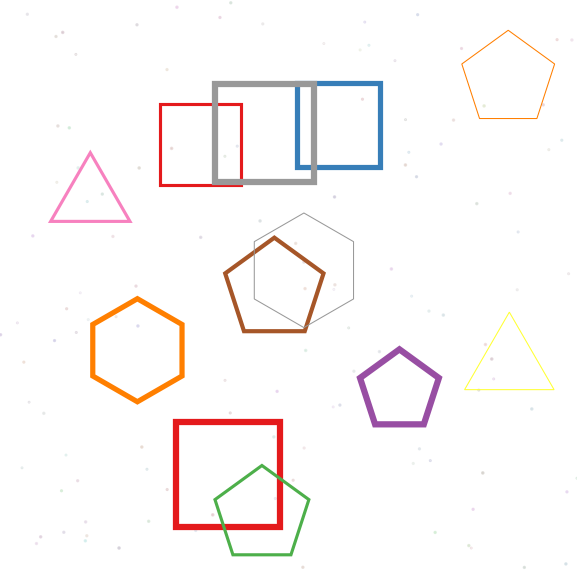[{"shape": "square", "thickness": 1.5, "radius": 0.35, "center": [0.347, 0.749]}, {"shape": "square", "thickness": 3, "radius": 0.45, "center": [0.395, 0.178]}, {"shape": "square", "thickness": 2.5, "radius": 0.36, "center": [0.586, 0.783]}, {"shape": "pentagon", "thickness": 1.5, "radius": 0.43, "center": [0.454, 0.108]}, {"shape": "pentagon", "thickness": 3, "radius": 0.36, "center": [0.692, 0.322]}, {"shape": "hexagon", "thickness": 2.5, "radius": 0.45, "center": [0.238, 0.393]}, {"shape": "pentagon", "thickness": 0.5, "radius": 0.42, "center": [0.88, 0.862]}, {"shape": "triangle", "thickness": 0.5, "radius": 0.45, "center": [0.882, 0.369]}, {"shape": "pentagon", "thickness": 2, "radius": 0.45, "center": [0.475, 0.498]}, {"shape": "triangle", "thickness": 1.5, "radius": 0.4, "center": [0.156, 0.655]}, {"shape": "square", "thickness": 3, "radius": 0.43, "center": [0.458, 0.769]}, {"shape": "hexagon", "thickness": 0.5, "radius": 0.5, "center": [0.526, 0.531]}]